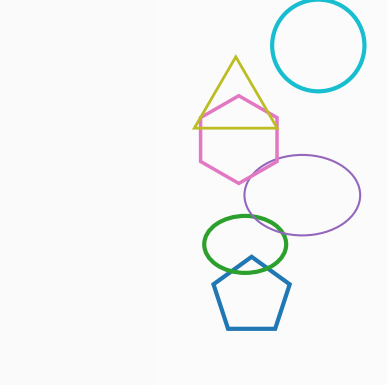[{"shape": "pentagon", "thickness": 3, "radius": 0.52, "center": [0.649, 0.23]}, {"shape": "oval", "thickness": 3, "radius": 0.53, "center": [0.633, 0.365]}, {"shape": "oval", "thickness": 1.5, "radius": 0.75, "center": [0.78, 0.493]}, {"shape": "hexagon", "thickness": 2.5, "radius": 0.57, "center": [0.616, 0.637]}, {"shape": "triangle", "thickness": 2, "radius": 0.62, "center": [0.608, 0.729]}, {"shape": "circle", "thickness": 3, "radius": 0.6, "center": [0.821, 0.882]}]